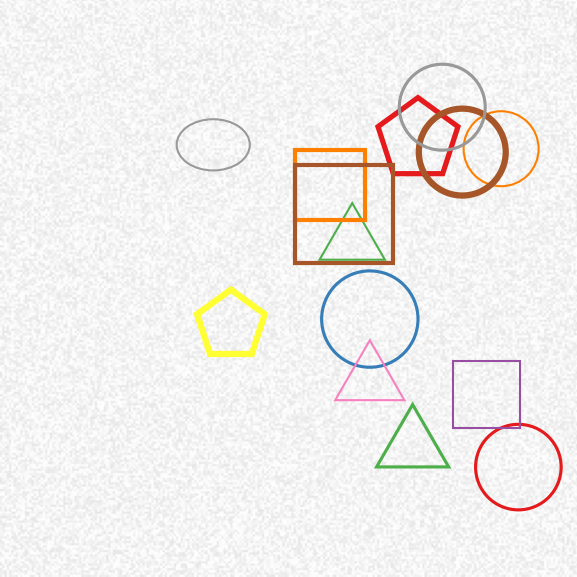[{"shape": "circle", "thickness": 1.5, "radius": 0.37, "center": [0.898, 0.19]}, {"shape": "pentagon", "thickness": 2.5, "radius": 0.36, "center": [0.724, 0.757]}, {"shape": "circle", "thickness": 1.5, "radius": 0.42, "center": [0.64, 0.447]}, {"shape": "triangle", "thickness": 1, "radius": 0.33, "center": [0.61, 0.582]}, {"shape": "triangle", "thickness": 1.5, "radius": 0.36, "center": [0.715, 0.227]}, {"shape": "square", "thickness": 1, "radius": 0.29, "center": [0.843, 0.316]}, {"shape": "circle", "thickness": 1, "radius": 0.32, "center": [0.868, 0.742]}, {"shape": "square", "thickness": 2, "radius": 0.3, "center": [0.571, 0.679]}, {"shape": "pentagon", "thickness": 3, "radius": 0.31, "center": [0.4, 0.436]}, {"shape": "square", "thickness": 2, "radius": 0.42, "center": [0.595, 0.628]}, {"shape": "circle", "thickness": 3, "radius": 0.38, "center": [0.8, 0.736]}, {"shape": "triangle", "thickness": 1, "radius": 0.35, "center": [0.64, 0.341]}, {"shape": "oval", "thickness": 1, "radius": 0.32, "center": [0.369, 0.748]}, {"shape": "circle", "thickness": 1.5, "radius": 0.37, "center": [0.766, 0.814]}]